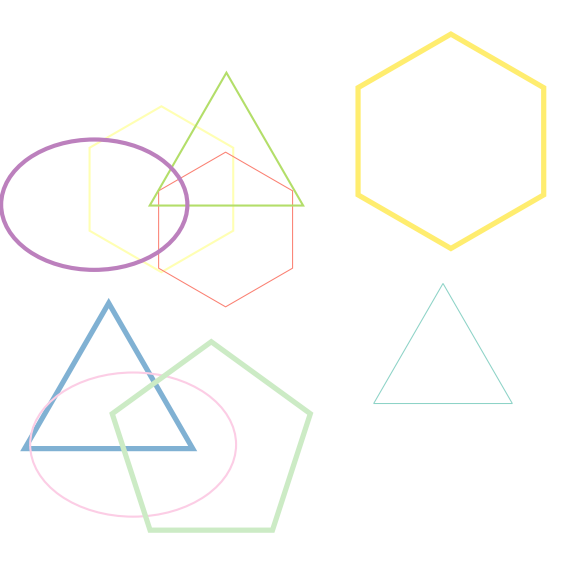[{"shape": "triangle", "thickness": 0.5, "radius": 0.69, "center": [0.767, 0.37]}, {"shape": "hexagon", "thickness": 1, "radius": 0.72, "center": [0.279, 0.671]}, {"shape": "hexagon", "thickness": 0.5, "radius": 0.67, "center": [0.391, 0.602]}, {"shape": "triangle", "thickness": 2.5, "radius": 0.84, "center": [0.188, 0.306]}, {"shape": "triangle", "thickness": 1, "radius": 0.77, "center": [0.392, 0.72]}, {"shape": "oval", "thickness": 1, "radius": 0.89, "center": [0.231, 0.229]}, {"shape": "oval", "thickness": 2, "radius": 0.81, "center": [0.163, 0.645]}, {"shape": "pentagon", "thickness": 2.5, "radius": 0.9, "center": [0.366, 0.227]}, {"shape": "hexagon", "thickness": 2.5, "radius": 0.93, "center": [0.781, 0.754]}]